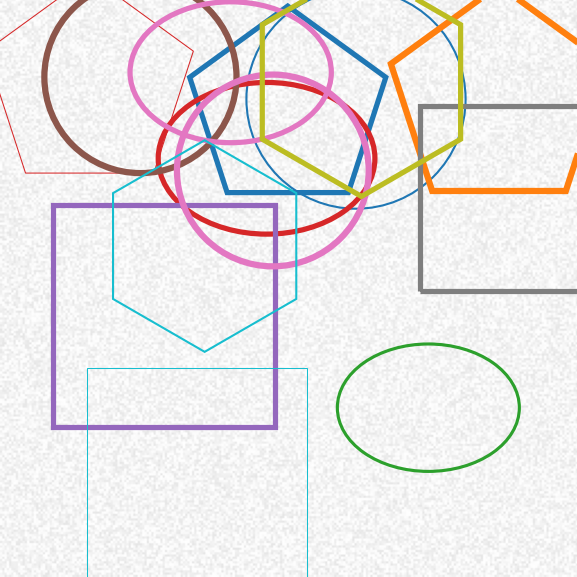[{"shape": "circle", "thickness": 1, "radius": 0.95, "center": [0.616, 0.827]}, {"shape": "pentagon", "thickness": 2.5, "radius": 0.89, "center": [0.498, 0.81]}, {"shape": "pentagon", "thickness": 3, "radius": 0.98, "center": [0.864, 0.828]}, {"shape": "oval", "thickness": 1.5, "radius": 0.79, "center": [0.742, 0.293]}, {"shape": "oval", "thickness": 2.5, "radius": 0.94, "center": [0.462, 0.725]}, {"shape": "pentagon", "thickness": 0.5, "radius": 0.94, "center": [0.155, 0.852]}, {"shape": "square", "thickness": 2.5, "radius": 0.96, "center": [0.284, 0.452]}, {"shape": "circle", "thickness": 3, "radius": 0.83, "center": [0.243, 0.866]}, {"shape": "circle", "thickness": 3, "radius": 0.83, "center": [0.472, 0.704]}, {"shape": "oval", "thickness": 2.5, "radius": 0.87, "center": [0.399, 0.874]}, {"shape": "square", "thickness": 2.5, "radius": 0.8, "center": [0.887, 0.655]}, {"shape": "hexagon", "thickness": 2.5, "radius": 0.99, "center": [0.626, 0.857]}, {"shape": "square", "thickness": 0.5, "radius": 0.95, "center": [0.341, 0.173]}, {"shape": "hexagon", "thickness": 1, "radius": 0.92, "center": [0.354, 0.573]}]